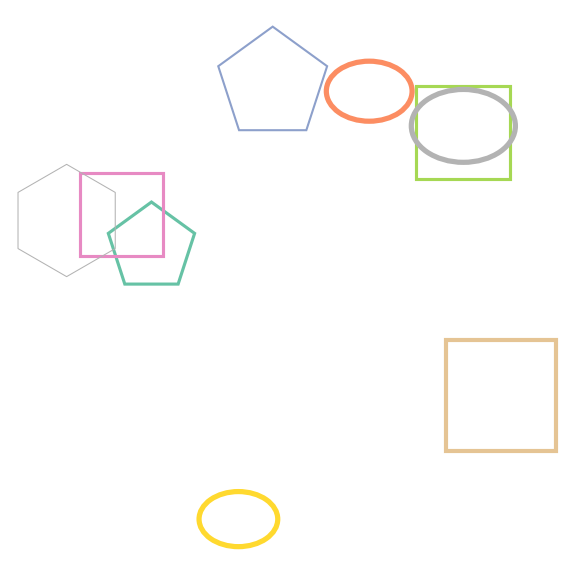[{"shape": "pentagon", "thickness": 1.5, "radius": 0.39, "center": [0.262, 0.571]}, {"shape": "oval", "thickness": 2.5, "radius": 0.37, "center": [0.639, 0.841]}, {"shape": "pentagon", "thickness": 1, "radius": 0.5, "center": [0.472, 0.854]}, {"shape": "square", "thickness": 1.5, "radius": 0.36, "center": [0.21, 0.628]}, {"shape": "square", "thickness": 1.5, "radius": 0.4, "center": [0.802, 0.77]}, {"shape": "oval", "thickness": 2.5, "radius": 0.34, "center": [0.413, 0.1]}, {"shape": "square", "thickness": 2, "radius": 0.48, "center": [0.868, 0.314]}, {"shape": "hexagon", "thickness": 0.5, "radius": 0.49, "center": [0.115, 0.617]}, {"shape": "oval", "thickness": 2.5, "radius": 0.45, "center": [0.802, 0.781]}]